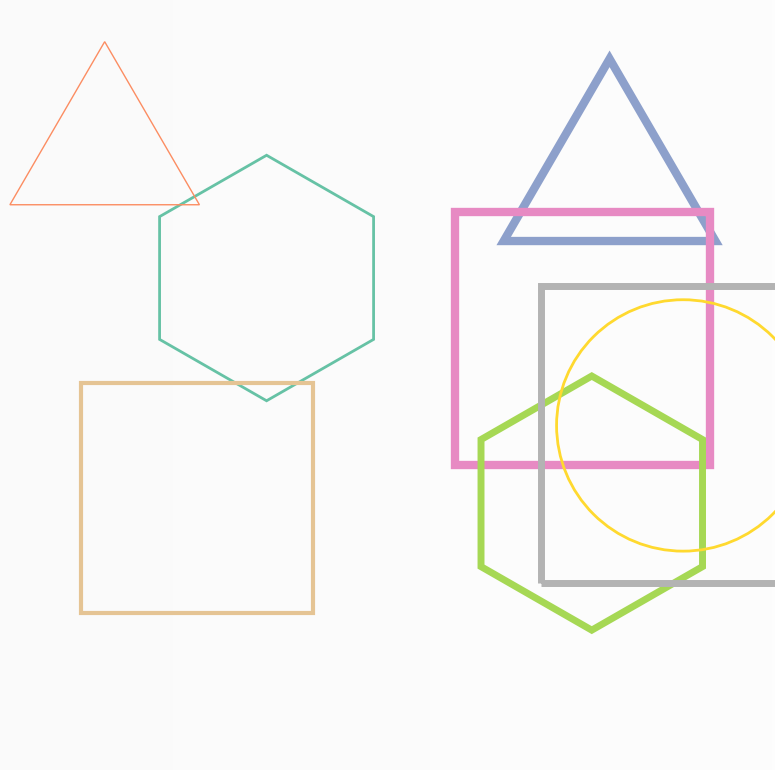[{"shape": "hexagon", "thickness": 1, "radius": 0.8, "center": [0.344, 0.639]}, {"shape": "triangle", "thickness": 0.5, "radius": 0.71, "center": [0.135, 0.805]}, {"shape": "triangle", "thickness": 3, "radius": 0.79, "center": [0.787, 0.766]}, {"shape": "square", "thickness": 3, "radius": 0.82, "center": [0.752, 0.56]}, {"shape": "hexagon", "thickness": 2.5, "radius": 0.83, "center": [0.764, 0.347]}, {"shape": "circle", "thickness": 1, "radius": 0.82, "center": [0.881, 0.447]}, {"shape": "square", "thickness": 1.5, "radius": 0.75, "center": [0.254, 0.354]}, {"shape": "square", "thickness": 2.5, "radius": 0.97, "center": [0.891, 0.436]}]